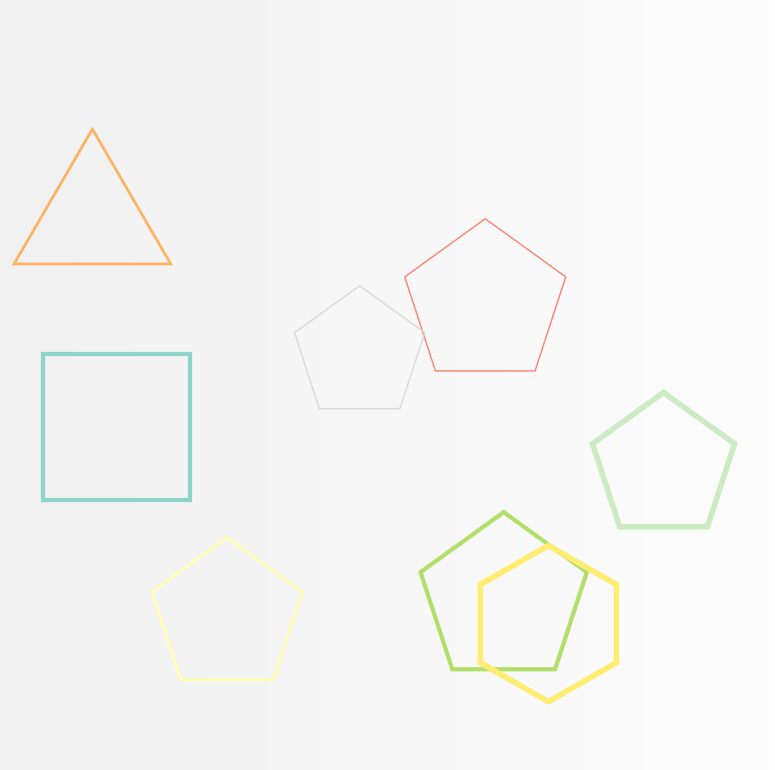[{"shape": "square", "thickness": 1.5, "radius": 0.47, "center": [0.151, 0.445]}, {"shape": "pentagon", "thickness": 1, "radius": 0.51, "center": [0.293, 0.2]}, {"shape": "pentagon", "thickness": 0.5, "radius": 0.55, "center": [0.626, 0.607]}, {"shape": "triangle", "thickness": 1, "radius": 0.58, "center": [0.119, 0.716]}, {"shape": "pentagon", "thickness": 1.5, "radius": 0.56, "center": [0.65, 0.222]}, {"shape": "pentagon", "thickness": 0.5, "radius": 0.44, "center": [0.464, 0.541]}, {"shape": "pentagon", "thickness": 2, "radius": 0.48, "center": [0.856, 0.394]}, {"shape": "hexagon", "thickness": 2, "radius": 0.51, "center": [0.708, 0.19]}]